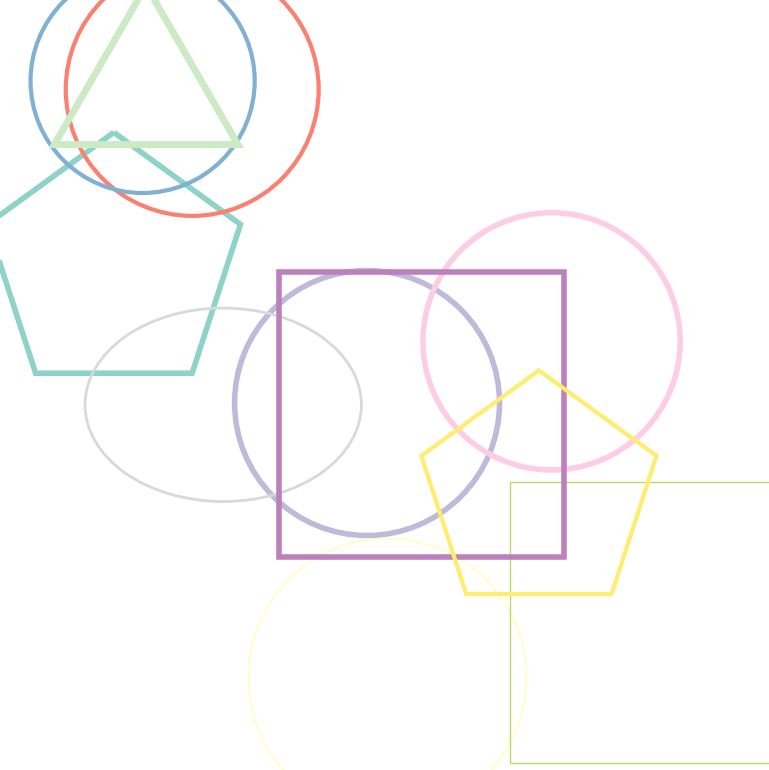[{"shape": "pentagon", "thickness": 2, "radius": 0.86, "center": [0.148, 0.655]}, {"shape": "circle", "thickness": 0.5, "radius": 0.9, "center": [0.503, 0.12]}, {"shape": "circle", "thickness": 2, "radius": 0.86, "center": [0.477, 0.477]}, {"shape": "circle", "thickness": 1.5, "radius": 0.82, "center": [0.25, 0.884]}, {"shape": "circle", "thickness": 1.5, "radius": 0.73, "center": [0.185, 0.895]}, {"shape": "square", "thickness": 0.5, "radius": 0.91, "center": [0.845, 0.192]}, {"shape": "circle", "thickness": 2, "radius": 0.84, "center": [0.716, 0.557]}, {"shape": "oval", "thickness": 1, "radius": 0.9, "center": [0.29, 0.474]}, {"shape": "square", "thickness": 2, "radius": 0.92, "center": [0.547, 0.461]}, {"shape": "triangle", "thickness": 2.5, "radius": 0.69, "center": [0.19, 0.881]}, {"shape": "pentagon", "thickness": 1.5, "radius": 0.8, "center": [0.7, 0.358]}]